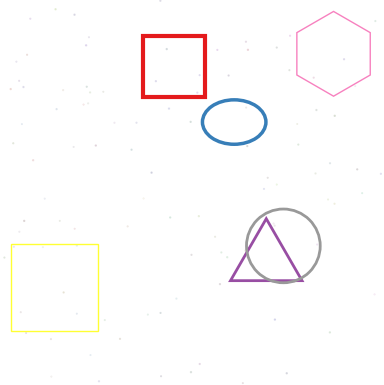[{"shape": "square", "thickness": 3, "radius": 0.4, "center": [0.452, 0.827]}, {"shape": "oval", "thickness": 2.5, "radius": 0.41, "center": [0.608, 0.683]}, {"shape": "triangle", "thickness": 2, "radius": 0.54, "center": [0.692, 0.325]}, {"shape": "square", "thickness": 1, "radius": 0.57, "center": [0.142, 0.254]}, {"shape": "hexagon", "thickness": 1, "radius": 0.55, "center": [0.866, 0.86]}, {"shape": "circle", "thickness": 2, "radius": 0.48, "center": [0.736, 0.361]}]